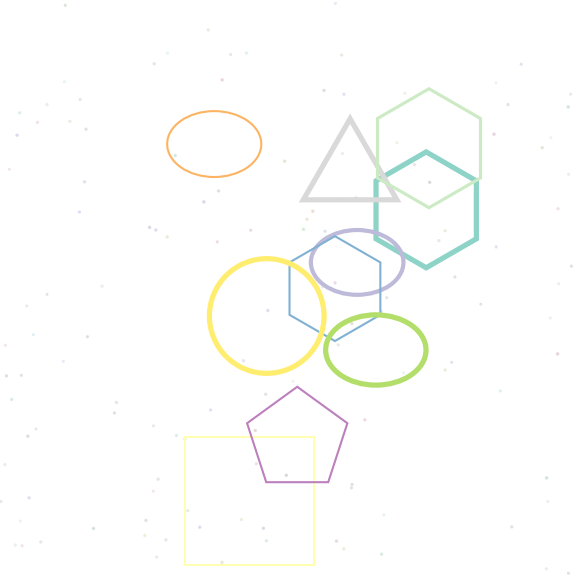[{"shape": "hexagon", "thickness": 2.5, "radius": 0.5, "center": [0.738, 0.636]}, {"shape": "square", "thickness": 1, "radius": 0.55, "center": [0.432, 0.131]}, {"shape": "oval", "thickness": 2, "radius": 0.4, "center": [0.618, 0.545]}, {"shape": "hexagon", "thickness": 1, "radius": 0.45, "center": [0.58, 0.499]}, {"shape": "oval", "thickness": 1, "radius": 0.41, "center": [0.371, 0.75]}, {"shape": "oval", "thickness": 2.5, "radius": 0.43, "center": [0.651, 0.393]}, {"shape": "triangle", "thickness": 2.5, "radius": 0.47, "center": [0.606, 0.7]}, {"shape": "pentagon", "thickness": 1, "radius": 0.46, "center": [0.515, 0.238]}, {"shape": "hexagon", "thickness": 1.5, "radius": 0.51, "center": [0.743, 0.742]}, {"shape": "circle", "thickness": 2.5, "radius": 0.5, "center": [0.462, 0.452]}]